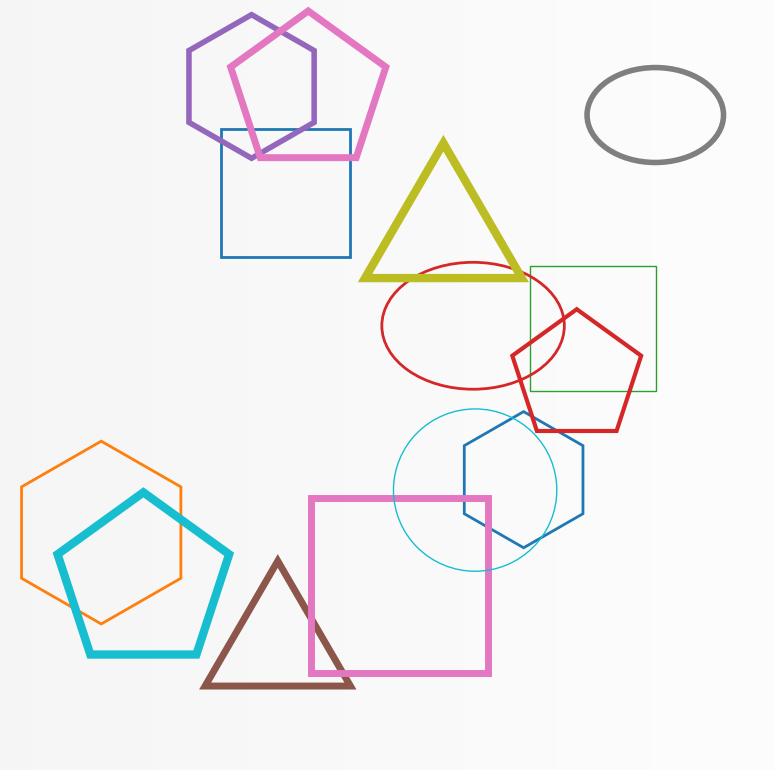[{"shape": "hexagon", "thickness": 1, "radius": 0.44, "center": [0.676, 0.377]}, {"shape": "square", "thickness": 1, "radius": 0.42, "center": [0.368, 0.749]}, {"shape": "hexagon", "thickness": 1, "radius": 0.59, "center": [0.131, 0.308]}, {"shape": "square", "thickness": 0.5, "radius": 0.41, "center": [0.765, 0.573]}, {"shape": "pentagon", "thickness": 1.5, "radius": 0.44, "center": [0.744, 0.511]}, {"shape": "oval", "thickness": 1, "radius": 0.59, "center": [0.61, 0.577]}, {"shape": "hexagon", "thickness": 2, "radius": 0.47, "center": [0.325, 0.888]}, {"shape": "triangle", "thickness": 2.5, "radius": 0.54, "center": [0.358, 0.163]}, {"shape": "square", "thickness": 2.5, "radius": 0.57, "center": [0.516, 0.24]}, {"shape": "pentagon", "thickness": 2.5, "radius": 0.53, "center": [0.398, 0.88]}, {"shape": "oval", "thickness": 2, "radius": 0.44, "center": [0.846, 0.851]}, {"shape": "triangle", "thickness": 3, "radius": 0.58, "center": [0.572, 0.697]}, {"shape": "circle", "thickness": 0.5, "radius": 0.53, "center": [0.613, 0.364]}, {"shape": "pentagon", "thickness": 3, "radius": 0.58, "center": [0.185, 0.244]}]